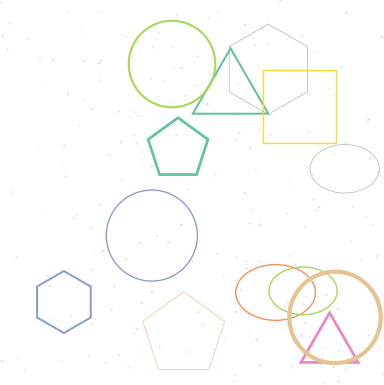[{"shape": "triangle", "thickness": 1.5, "radius": 0.57, "center": [0.599, 0.761]}, {"shape": "pentagon", "thickness": 2, "radius": 0.41, "center": [0.462, 0.613]}, {"shape": "oval", "thickness": 1, "radius": 0.52, "center": [0.716, 0.24]}, {"shape": "hexagon", "thickness": 1.5, "radius": 0.4, "center": [0.166, 0.215]}, {"shape": "circle", "thickness": 1, "radius": 0.59, "center": [0.394, 0.388]}, {"shape": "triangle", "thickness": 2, "radius": 0.43, "center": [0.856, 0.102]}, {"shape": "circle", "thickness": 1.5, "radius": 0.56, "center": [0.447, 0.834]}, {"shape": "oval", "thickness": 1, "radius": 0.44, "center": [0.787, 0.245]}, {"shape": "square", "thickness": 1, "radius": 0.48, "center": [0.779, 0.722]}, {"shape": "pentagon", "thickness": 0.5, "radius": 0.56, "center": [0.477, 0.131]}, {"shape": "circle", "thickness": 3, "radius": 0.59, "center": [0.87, 0.176]}, {"shape": "hexagon", "thickness": 0.5, "radius": 0.59, "center": [0.697, 0.82]}, {"shape": "oval", "thickness": 0.5, "radius": 0.45, "center": [0.895, 0.562]}]